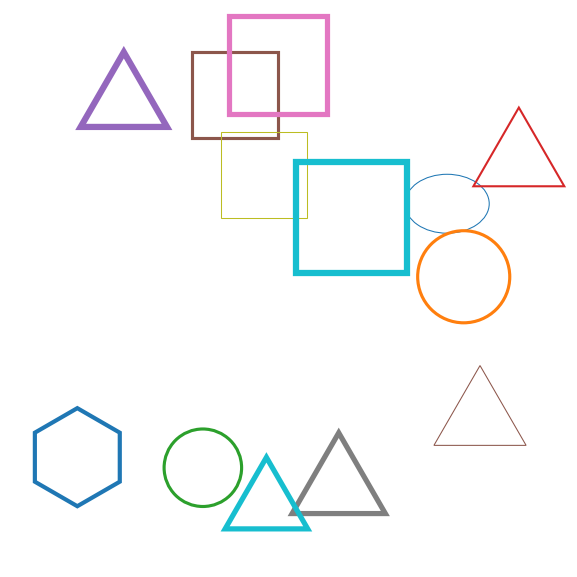[{"shape": "oval", "thickness": 0.5, "radius": 0.36, "center": [0.774, 0.646]}, {"shape": "hexagon", "thickness": 2, "radius": 0.42, "center": [0.134, 0.207]}, {"shape": "circle", "thickness": 1.5, "radius": 0.4, "center": [0.803, 0.52]}, {"shape": "circle", "thickness": 1.5, "radius": 0.34, "center": [0.351, 0.189]}, {"shape": "triangle", "thickness": 1, "radius": 0.45, "center": [0.898, 0.722]}, {"shape": "triangle", "thickness": 3, "radius": 0.43, "center": [0.214, 0.822]}, {"shape": "square", "thickness": 1.5, "radius": 0.37, "center": [0.407, 0.835]}, {"shape": "triangle", "thickness": 0.5, "radius": 0.46, "center": [0.831, 0.274]}, {"shape": "square", "thickness": 2.5, "radius": 0.43, "center": [0.481, 0.886]}, {"shape": "triangle", "thickness": 2.5, "radius": 0.47, "center": [0.587, 0.156]}, {"shape": "square", "thickness": 0.5, "radius": 0.37, "center": [0.457, 0.695]}, {"shape": "square", "thickness": 3, "radius": 0.48, "center": [0.609, 0.622]}, {"shape": "triangle", "thickness": 2.5, "radius": 0.41, "center": [0.461, 0.125]}]